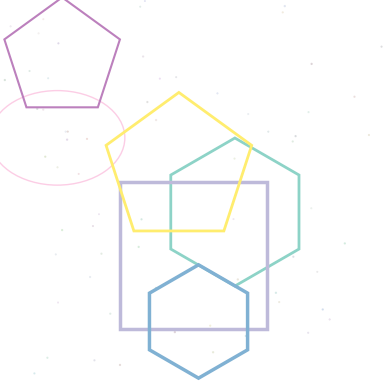[{"shape": "hexagon", "thickness": 2, "radius": 0.96, "center": [0.61, 0.449]}, {"shape": "square", "thickness": 2.5, "radius": 0.96, "center": [0.502, 0.337]}, {"shape": "hexagon", "thickness": 2.5, "radius": 0.74, "center": [0.516, 0.165]}, {"shape": "oval", "thickness": 1, "radius": 0.88, "center": [0.149, 0.642]}, {"shape": "pentagon", "thickness": 1.5, "radius": 0.79, "center": [0.161, 0.849]}, {"shape": "pentagon", "thickness": 2, "radius": 0.99, "center": [0.465, 0.561]}]